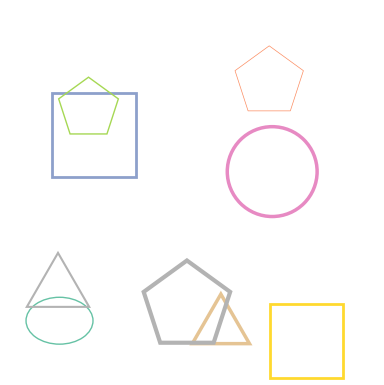[{"shape": "oval", "thickness": 1, "radius": 0.43, "center": [0.155, 0.167]}, {"shape": "pentagon", "thickness": 0.5, "radius": 0.47, "center": [0.699, 0.788]}, {"shape": "square", "thickness": 2, "radius": 0.54, "center": [0.244, 0.649]}, {"shape": "circle", "thickness": 2.5, "radius": 0.58, "center": [0.707, 0.554]}, {"shape": "pentagon", "thickness": 1, "radius": 0.41, "center": [0.23, 0.718]}, {"shape": "square", "thickness": 2, "radius": 0.47, "center": [0.796, 0.114]}, {"shape": "triangle", "thickness": 2.5, "radius": 0.43, "center": [0.574, 0.15]}, {"shape": "pentagon", "thickness": 3, "radius": 0.59, "center": [0.486, 0.205]}, {"shape": "triangle", "thickness": 1.5, "radius": 0.47, "center": [0.151, 0.25]}]